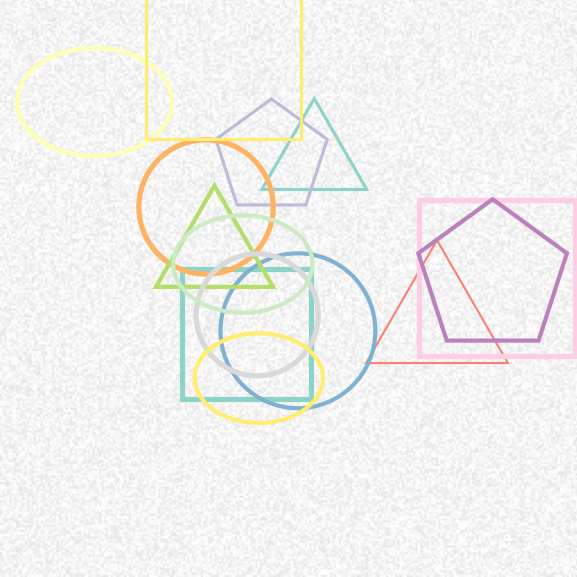[{"shape": "square", "thickness": 2.5, "radius": 0.56, "center": [0.426, 0.421]}, {"shape": "triangle", "thickness": 1.5, "radius": 0.52, "center": [0.544, 0.724]}, {"shape": "oval", "thickness": 2, "radius": 0.67, "center": [0.164, 0.823]}, {"shape": "pentagon", "thickness": 1.5, "radius": 0.51, "center": [0.47, 0.726]}, {"shape": "triangle", "thickness": 1, "radius": 0.71, "center": [0.757, 0.441]}, {"shape": "circle", "thickness": 2, "radius": 0.67, "center": [0.516, 0.426]}, {"shape": "circle", "thickness": 2.5, "radius": 0.58, "center": [0.357, 0.641]}, {"shape": "triangle", "thickness": 2, "radius": 0.58, "center": [0.371, 0.561]}, {"shape": "square", "thickness": 2.5, "radius": 0.67, "center": [0.86, 0.518]}, {"shape": "circle", "thickness": 2.5, "radius": 0.53, "center": [0.445, 0.454]}, {"shape": "pentagon", "thickness": 2, "radius": 0.68, "center": [0.853, 0.519]}, {"shape": "oval", "thickness": 2, "radius": 0.6, "center": [0.421, 0.542]}, {"shape": "square", "thickness": 1.5, "radius": 0.67, "center": [0.387, 0.892]}, {"shape": "oval", "thickness": 2, "radius": 0.56, "center": [0.448, 0.344]}]